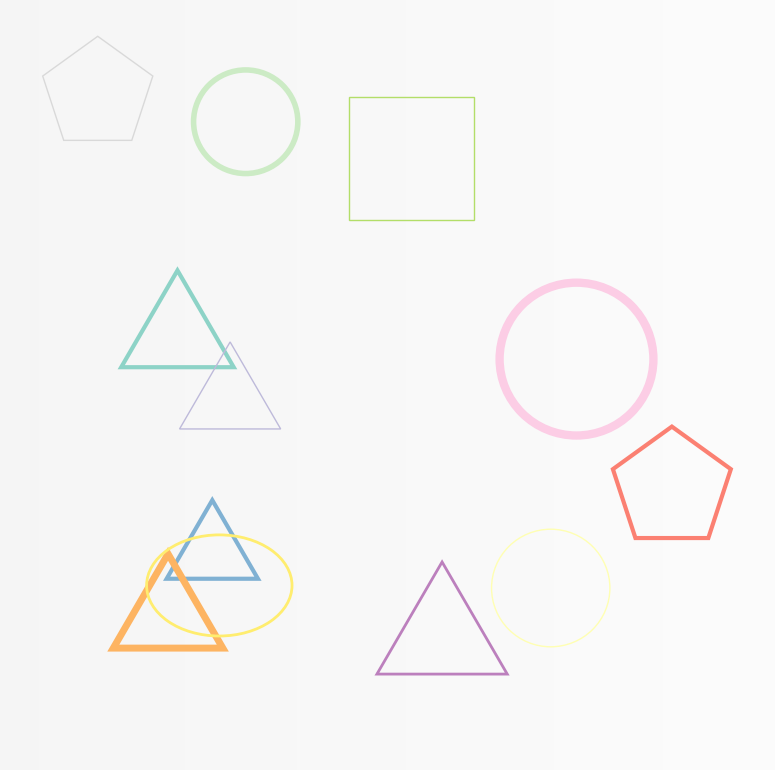[{"shape": "triangle", "thickness": 1.5, "radius": 0.42, "center": [0.229, 0.565]}, {"shape": "circle", "thickness": 0.5, "radius": 0.38, "center": [0.711, 0.236]}, {"shape": "triangle", "thickness": 0.5, "radius": 0.38, "center": [0.297, 0.481]}, {"shape": "pentagon", "thickness": 1.5, "radius": 0.4, "center": [0.867, 0.366]}, {"shape": "triangle", "thickness": 1.5, "radius": 0.34, "center": [0.274, 0.282]}, {"shape": "triangle", "thickness": 2.5, "radius": 0.41, "center": [0.217, 0.199]}, {"shape": "square", "thickness": 0.5, "radius": 0.4, "center": [0.531, 0.794]}, {"shape": "circle", "thickness": 3, "radius": 0.5, "center": [0.744, 0.534]}, {"shape": "pentagon", "thickness": 0.5, "radius": 0.37, "center": [0.126, 0.878]}, {"shape": "triangle", "thickness": 1, "radius": 0.49, "center": [0.57, 0.173]}, {"shape": "circle", "thickness": 2, "radius": 0.34, "center": [0.317, 0.842]}, {"shape": "oval", "thickness": 1, "radius": 0.47, "center": [0.283, 0.24]}]